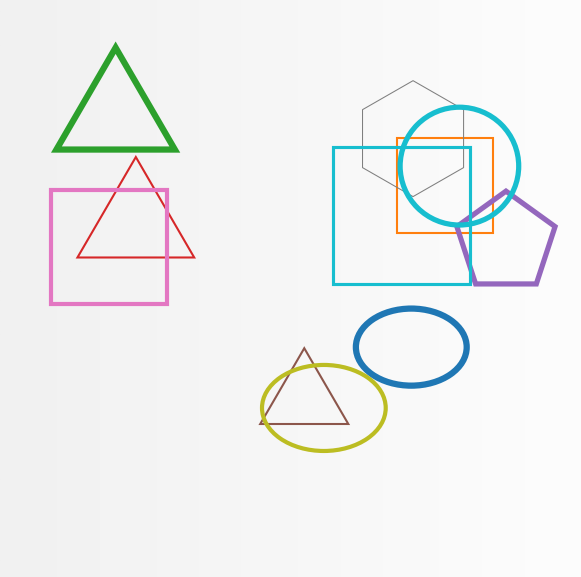[{"shape": "oval", "thickness": 3, "radius": 0.48, "center": [0.708, 0.398]}, {"shape": "square", "thickness": 1, "radius": 0.41, "center": [0.766, 0.678]}, {"shape": "triangle", "thickness": 3, "radius": 0.59, "center": [0.199, 0.799]}, {"shape": "triangle", "thickness": 1, "radius": 0.58, "center": [0.234, 0.611]}, {"shape": "pentagon", "thickness": 2.5, "radius": 0.44, "center": [0.87, 0.579]}, {"shape": "triangle", "thickness": 1, "radius": 0.44, "center": [0.523, 0.309]}, {"shape": "square", "thickness": 2, "radius": 0.5, "center": [0.187, 0.571]}, {"shape": "hexagon", "thickness": 0.5, "radius": 0.5, "center": [0.711, 0.759]}, {"shape": "oval", "thickness": 2, "radius": 0.53, "center": [0.557, 0.293]}, {"shape": "circle", "thickness": 2.5, "radius": 0.51, "center": [0.79, 0.711]}, {"shape": "square", "thickness": 1.5, "radius": 0.59, "center": [0.691, 0.626]}]